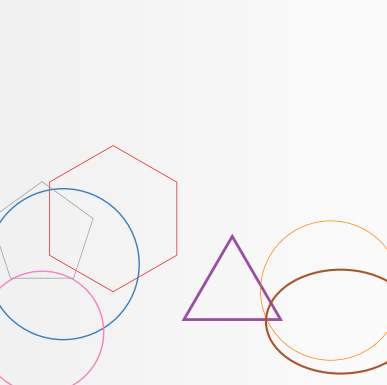[{"shape": "hexagon", "thickness": 0.5, "radius": 0.95, "center": [0.292, 0.432]}, {"shape": "circle", "thickness": 1, "radius": 0.98, "center": [0.163, 0.314]}, {"shape": "triangle", "thickness": 2, "radius": 0.72, "center": [0.599, 0.242]}, {"shape": "circle", "thickness": 0.5, "radius": 0.91, "center": [0.853, 0.245]}, {"shape": "oval", "thickness": 1.5, "radius": 0.96, "center": [0.879, 0.165]}, {"shape": "circle", "thickness": 1, "radius": 0.79, "center": [0.109, 0.137]}, {"shape": "pentagon", "thickness": 0.5, "radius": 0.69, "center": [0.108, 0.39]}]